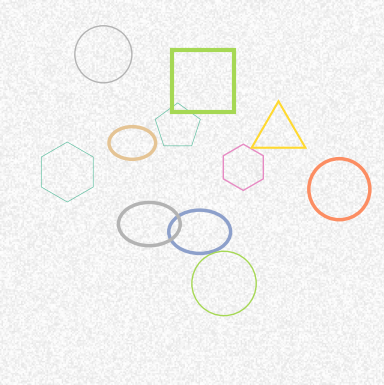[{"shape": "pentagon", "thickness": 0.5, "radius": 0.31, "center": [0.462, 0.671]}, {"shape": "hexagon", "thickness": 0.5, "radius": 0.39, "center": [0.175, 0.553]}, {"shape": "circle", "thickness": 2.5, "radius": 0.4, "center": [0.881, 0.509]}, {"shape": "oval", "thickness": 2.5, "radius": 0.4, "center": [0.519, 0.398]}, {"shape": "hexagon", "thickness": 1, "radius": 0.3, "center": [0.632, 0.565]}, {"shape": "circle", "thickness": 1, "radius": 0.42, "center": [0.582, 0.264]}, {"shape": "square", "thickness": 3, "radius": 0.4, "center": [0.527, 0.79]}, {"shape": "triangle", "thickness": 1.5, "radius": 0.4, "center": [0.723, 0.657]}, {"shape": "oval", "thickness": 2.5, "radius": 0.3, "center": [0.344, 0.629]}, {"shape": "circle", "thickness": 1, "radius": 0.37, "center": [0.268, 0.859]}, {"shape": "oval", "thickness": 2.5, "radius": 0.4, "center": [0.388, 0.418]}]